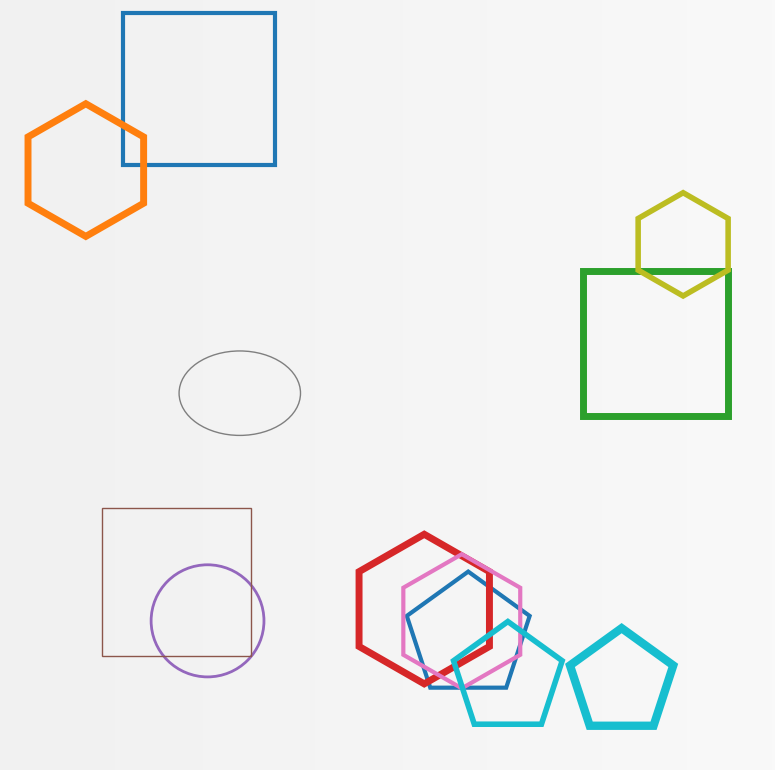[{"shape": "square", "thickness": 1.5, "radius": 0.49, "center": [0.256, 0.885]}, {"shape": "pentagon", "thickness": 1.5, "radius": 0.42, "center": [0.604, 0.174]}, {"shape": "hexagon", "thickness": 2.5, "radius": 0.43, "center": [0.111, 0.779]}, {"shape": "square", "thickness": 2.5, "radius": 0.47, "center": [0.846, 0.554]}, {"shape": "hexagon", "thickness": 2.5, "radius": 0.49, "center": [0.547, 0.209]}, {"shape": "circle", "thickness": 1, "radius": 0.36, "center": [0.268, 0.194]}, {"shape": "square", "thickness": 0.5, "radius": 0.48, "center": [0.228, 0.244]}, {"shape": "hexagon", "thickness": 1.5, "radius": 0.44, "center": [0.596, 0.193]}, {"shape": "oval", "thickness": 0.5, "radius": 0.39, "center": [0.309, 0.489]}, {"shape": "hexagon", "thickness": 2, "radius": 0.34, "center": [0.881, 0.683]}, {"shape": "pentagon", "thickness": 3, "radius": 0.35, "center": [0.802, 0.114]}, {"shape": "pentagon", "thickness": 2, "radius": 0.37, "center": [0.655, 0.119]}]